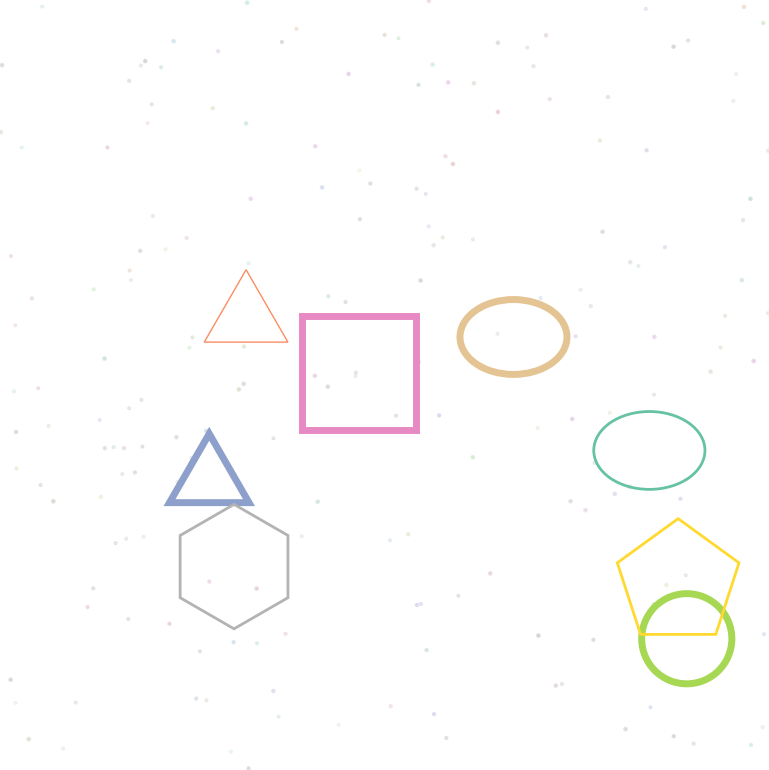[{"shape": "oval", "thickness": 1, "radius": 0.36, "center": [0.843, 0.415]}, {"shape": "triangle", "thickness": 0.5, "radius": 0.31, "center": [0.32, 0.587]}, {"shape": "triangle", "thickness": 2.5, "radius": 0.3, "center": [0.272, 0.377]}, {"shape": "square", "thickness": 2.5, "radius": 0.37, "center": [0.466, 0.515]}, {"shape": "circle", "thickness": 2.5, "radius": 0.29, "center": [0.892, 0.17]}, {"shape": "pentagon", "thickness": 1, "radius": 0.42, "center": [0.881, 0.243]}, {"shape": "oval", "thickness": 2.5, "radius": 0.35, "center": [0.667, 0.562]}, {"shape": "hexagon", "thickness": 1, "radius": 0.4, "center": [0.304, 0.264]}]